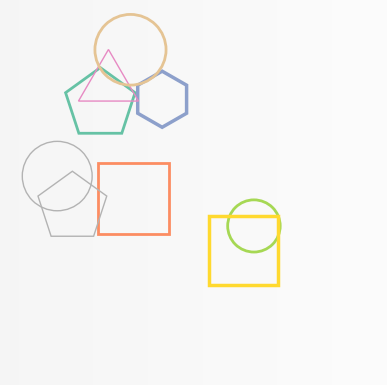[{"shape": "pentagon", "thickness": 2, "radius": 0.47, "center": [0.259, 0.73]}, {"shape": "square", "thickness": 2, "radius": 0.46, "center": [0.345, 0.483]}, {"shape": "hexagon", "thickness": 2.5, "radius": 0.36, "center": [0.418, 0.742]}, {"shape": "triangle", "thickness": 1, "radius": 0.45, "center": [0.28, 0.782]}, {"shape": "circle", "thickness": 2, "radius": 0.34, "center": [0.655, 0.413]}, {"shape": "square", "thickness": 2.5, "radius": 0.45, "center": [0.628, 0.349]}, {"shape": "circle", "thickness": 2, "radius": 0.46, "center": [0.337, 0.871]}, {"shape": "circle", "thickness": 1, "radius": 0.45, "center": [0.148, 0.543]}, {"shape": "pentagon", "thickness": 1, "radius": 0.47, "center": [0.187, 0.462]}]